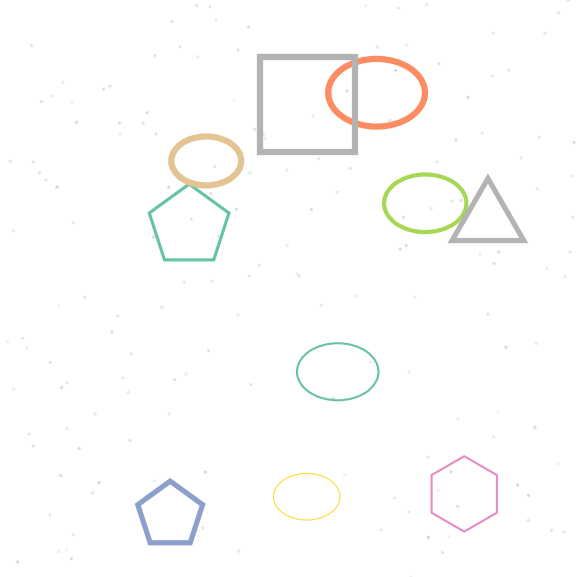[{"shape": "oval", "thickness": 1, "radius": 0.35, "center": [0.585, 0.355]}, {"shape": "pentagon", "thickness": 1.5, "radius": 0.36, "center": [0.327, 0.608]}, {"shape": "oval", "thickness": 3, "radius": 0.42, "center": [0.652, 0.839]}, {"shape": "pentagon", "thickness": 2.5, "radius": 0.3, "center": [0.295, 0.107]}, {"shape": "hexagon", "thickness": 1, "radius": 0.33, "center": [0.804, 0.144]}, {"shape": "oval", "thickness": 2, "radius": 0.36, "center": [0.736, 0.647]}, {"shape": "oval", "thickness": 0.5, "radius": 0.29, "center": [0.531, 0.139]}, {"shape": "oval", "thickness": 3, "radius": 0.3, "center": [0.357, 0.72]}, {"shape": "triangle", "thickness": 2.5, "radius": 0.36, "center": [0.845, 0.618]}, {"shape": "square", "thickness": 3, "radius": 0.41, "center": [0.533, 0.818]}]